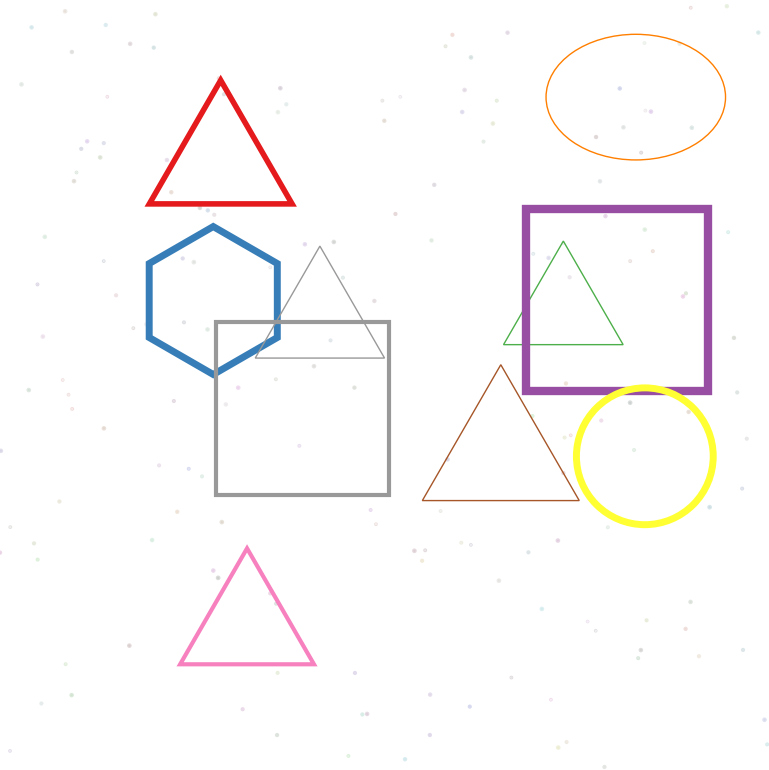[{"shape": "triangle", "thickness": 2, "radius": 0.54, "center": [0.287, 0.789]}, {"shape": "hexagon", "thickness": 2.5, "radius": 0.48, "center": [0.277, 0.61]}, {"shape": "triangle", "thickness": 0.5, "radius": 0.45, "center": [0.732, 0.597]}, {"shape": "square", "thickness": 3, "radius": 0.59, "center": [0.801, 0.61]}, {"shape": "oval", "thickness": 0.5, "radius": 0.58, "center": [0.826, 0.874]}, {"shape": "circle", "thickness": 2.5, "radius": 0.44, "center": [0.837, 0.407]}, {"shape": "triangle", "thickness": 0.5, "radius": 0.59, "center": [0.65, 0.409]}, {"shape": "triangle", "thickness": 1.5, "radius": 0.5, "center": [0.321, 0.187]}, {"shape": "triangle", "thickness": 0.5, "radius": 0.48, "center": [0.415, 0.583]}, {"shape": "square", "thickness": 1.5, "radius": 0.56, "center": [0.393, 0.469]}]